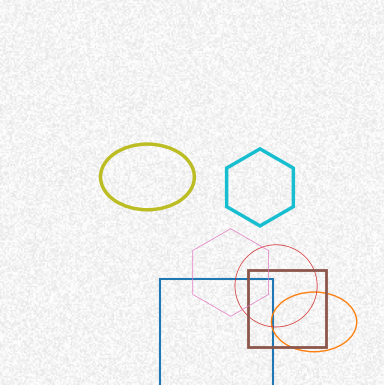[{"shape": "square", "thickness": 1.5, "radius": 0.73, "center": [0.562, 0.13]}, {"shape": "oval", "thickness": 1, "radius": 0.55, "center": [0.816, 0.164]}, {"shape": "circle", "thickness": 0.5, "radius": 0.53, "center": [0.717, 0.257]}, {"shape": "square", "thickness": 2, "radius": 0.5, "center": [0.745, 0.199]}, {"shape": "hexagon", "thickness": 0.5, "radius": 0.57, "center": [0.599, 0.292]}, {"shape": "oval", "thickness": 2.5, "radius": 0.61, "center": [0.383, 0.54]}, {"shape": "hexagon", "thickness": 2.5, "radius": 0.5, "center": [0.675, 0.513]}]